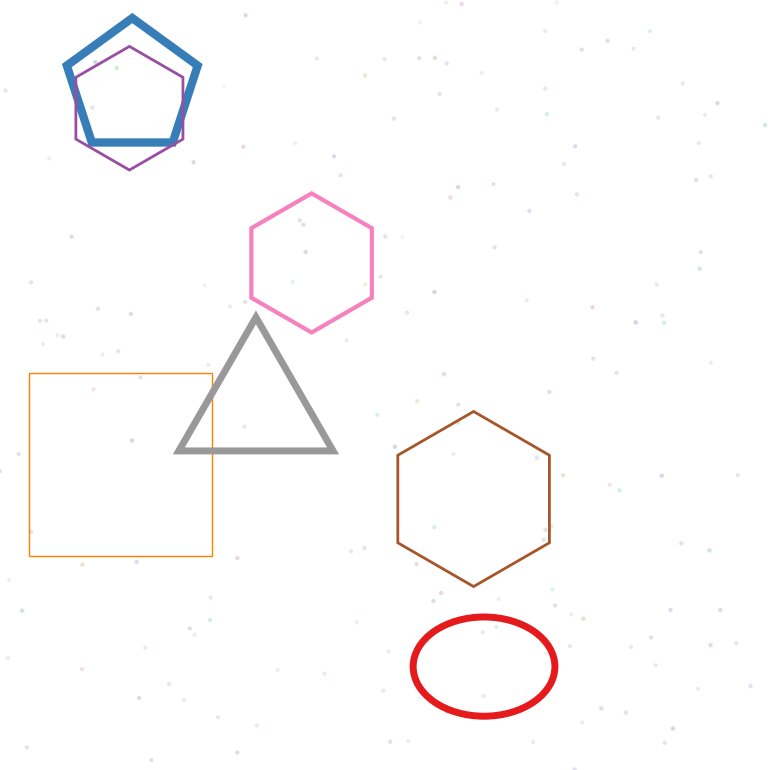[{"shape": "oval", "thickness": 2.5, "radius": 0.46, "center": [0.629, 0.134]}, {"shape": "pentagon", "thickness": 3, "radius": 0.45, "center": [0.172, 0.887]}, {"shape": "hexagon", "thickness": 1, "radius": 0.4, "center": [0.168, 0.859]}, {"shape": "square", "thickness": 0.5, "radius": 0.59, "center": [0.156, 0.397]}, {"shape": "hexagon", "thickness": 1, "radius": 0.57, "center": [0.615, 0.352]}, {"shape": "hexagon", "thickness": 1.5, "radius": 0.45, "center": [0.405, 0.659]}, {"shape": "triangle", "thickness": 2.5, "radius": 0.58, "center": [0.332, 0.472]}]